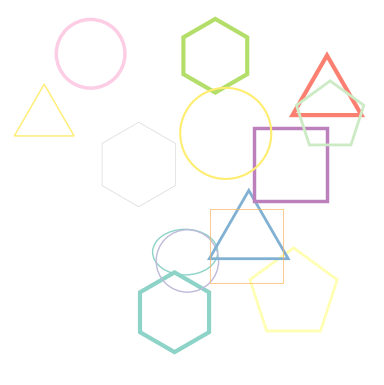[{"shape": "oval", "thickness": 1, "radius": 0.42, "center": [0.481, 0.345]}, {"shape": "hexagon", "thickness": 3, "radius": 0.52, "center": [0.453, 0.189]}, {"shape": "pentagon", "thickness": 2, "radius": 0.6, "center": [0.763, 0.237]}, {"shape": "circle", "thickness": 1, "radius": 0.41, "center": [0.487, 0.322]}, {"shape": "triangle", "thickness": 3, "radius": 0.52, "center": [0.849, 0.753]}, {"shape": "triangle", "thickness": 2, "radius": 0.59, "center": [0.646, 0.387]}, {"shape": "square", "thickness": 0.5, "radius": 0.48, "center": [0.641, 0.361]}, {"shape": "hexagon", "thickness": 3, "radius": 0.48, "center": [0.559, 0.855]}, {"shape": "circle", "thickness": 2.5, "radius": 0.45, "center": [0.235, 0.86]}, {"shape": "hexagon", "thickness": 0.5, "radius": 0.55, "center": [0.36, 0.573]}, {"shape": "square", "thickness": 2.5, "radius": 0.47, "center": [0.755, 0.572]}, {"shape": "pentagon", "thickness": 2, "radius": 0.46, "center": [0.858, 0.698]}, {"shape": "triangle", "thickness": 1, "radius": 0.45, "center": [0.115, 0.692]}, {"shape": "circle", "thickness": 1.5, "radius": 0.59, "center": [0.586, 0.653]}]